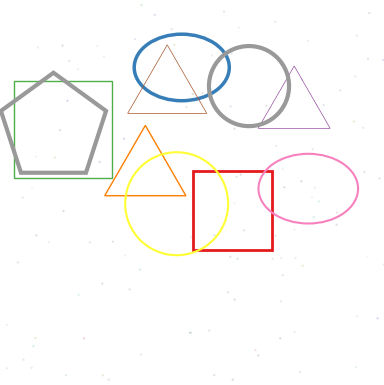[{"shape": "square", "thickness": 2, "radius": 0.51, "center": [0.604, 0.454]}, {"shape": "oval", "thickness": 2.5, "radius": 0.62, "center": [0.472, 0.825]}, {"shape": "square", "thickness": 1, "radius": 0.63, "center": [0.163, 0.664]}, {"shape": "triangle", "thickness": 0.5, "radius": 0.54, "center": [0.764, 0.721]}, {"shape": "triangle", "thickness": 1, "radius": 0.61, "center": [0.377, 0.553]}, {"shape": "circle", "thickness": 1.5, "radius": 0.67, "center": [0.459, 0.471]}, {"shape": "triangle", "thickness": 0.5, "radius": 0.59, "center": [0.434, 0.765]}, {"shape": "oval", "thickness": 1.5, "radius": 0.65, "center": [0.801, 0.51]}, {"shape": "pentagon", "thickness": 3, "radius": 0.72, "center": [0.139, 0.667]}, {"shape": "circle", "thickness": 3, "radius": 0.52, "center": [0.647, 0.776]}]